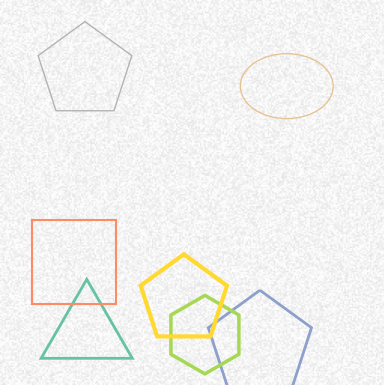[{"shape": "triangle", "thickness": 2, "radius": 0.68, "center": [0.225, 0.138]}, {"shape": "square", "thickness": 1.5, "radius": 0.55, "center": [0.191, 0.319]}, {"shape": "pentagon", "thickness": 2, "radius": 0.7, "center": [0.675, 0.105]}, {"shape": "hexagon", "thickness": 2.5, "radius": 0.51, "center": [0.532, 0.131]}, {"shape": "pentagon", "thickness": 3, "radius": 0.59, "center": [0.477, 0.222]}, {"shape": "oval", "thickness": 1, "radius": 0.6, "center": [0.745, 0.776]}, {"shape": "pentagon", "thickness": 1, "radius": 0.64, "center": [0.221, 0.816]}]